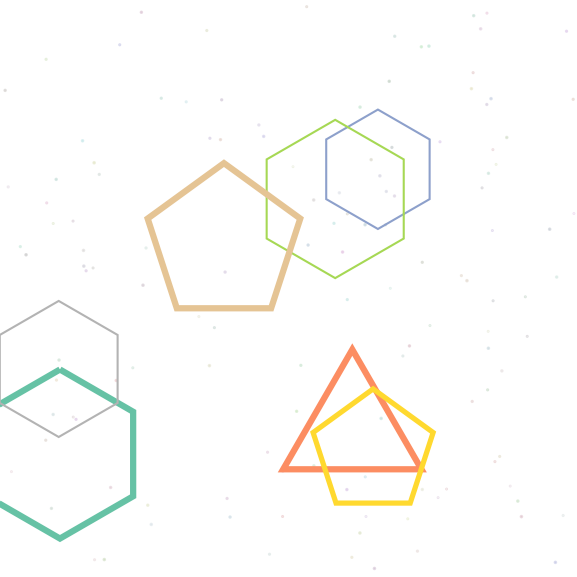[{"shape": "hexagon", "thickness": 3, "radius": 0.73, "center": [0.104, 0.213]}, {"shape": "triangle", "thickness": 3, "radius": 0.69, "center": [0.61, 0.256]}, {"shape": "hexagon", "thickness": 1, "radius": 0.52, "center": [0.654, 0.706]}, {"shape": "hexagon", "thickness": 1, "radius": 0.69, "center": [0.58, 0.655]}, {"shape": "pentagon", "thickness": 2.5, "radius": 0.55, "center": [0.646, 0.216]}, {"shape": "pentagon", "thickness": 3, "radius": 0.69, "center": [0.388, 0.578]}, {"shape": "hexagon", "thickness": 1, "radius": 0.59, "center": [0.102, 0.36]}]